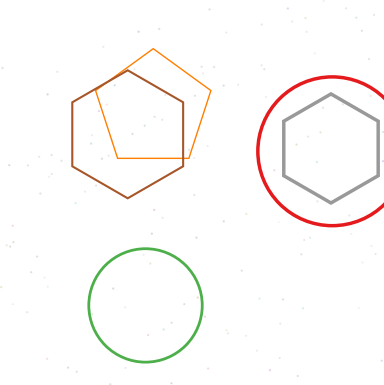[{"shape": "circle", "thickness": 2.5, "radius": 0.97, "center": [0.863, 0.607]}, {"shape": "circle", "thickness": 2, "radius": 0.74, "center": [0.378, 0.207]}, {"shape": "pentagon", "thickness": 1, "radius": 0.79, "center": [0.398, 0.716]}, {"shape": "hexagon", "thickness": 1.5, "radius": 0.83, "center": [0.332, 0.651]}, {"shape": "hexagon", "thickness": 2.5, "radius": 0.71, "center": [0.86, 0.614]}]